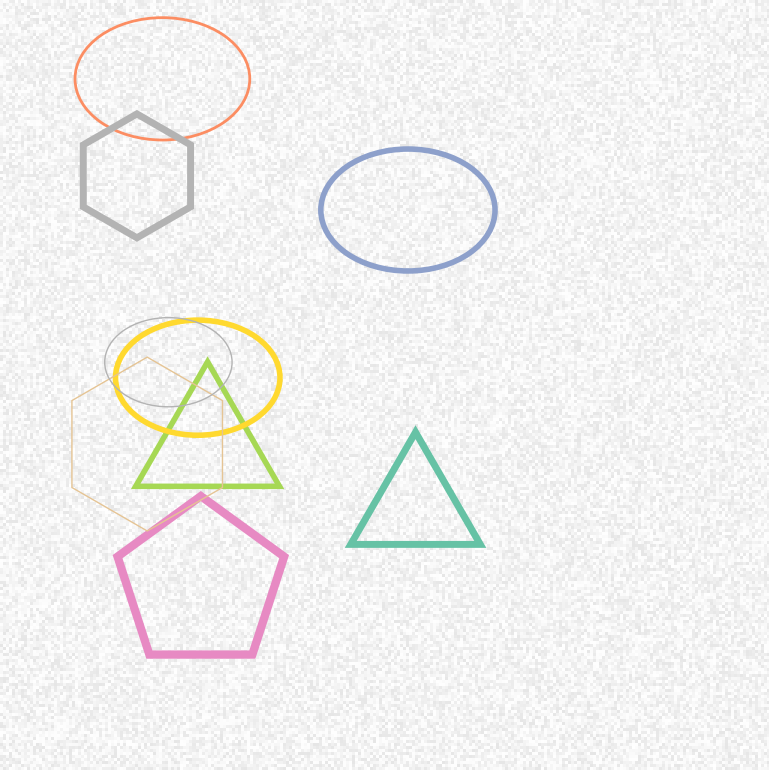[{"shape": "triangle", "thickness": 2.5, "radius": 0.49, "center": [0.54, 0.342]}, {"shape": "oval", "thickness": 1, "radius": 0.57, "center": [0.211, 0.898]}, {"shape": "oval", "thickness": 2, "radius": 0.57, "center": [0.53, 0.727]}, {"shape": "pentagon", "thickness": 3, "radius": 0.57, "center": [0.261, 0.242]}, {"shape": "triangle", "thickness": 2, "radius": 0.54, "center": [0.27, 0.422]}, {"shape": "oval", "thickness": 2, "radius": 0.53, "center": [0.257, 0.51]}, {"shape": "hexagon", "thickness": 0.5, "radius": 0.56, "center": [0.191, 0.423]}, {"shape": "hexagon", "thickness": 2.5, "radius": 0.4, "center": [0.178, 0.772]}, {"shape": "oval", "thickness": 0.5, "radius": 0.41, "center": [0.219, 0.53]}]